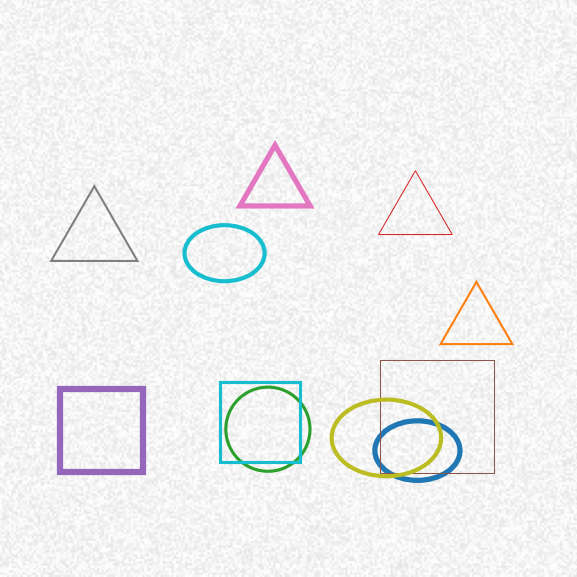[{"shape": "oval", "thickness": 2.5, "radius": 0.37, "center": [0.723, 0.219]}, {"shape": "triangle", "thickness": 1, "radius": 0.36, "center": [0.825, 0.439]}, {"shape": "circle", "thickness": 1.5, "radius": 0.36, "center": [0.464, 0.256]}, {"shape": "triangle", "thickness": 0.5, "radius": 0.37, "center": [0.719, 0.63]}, {"shape": "square", "thickness": 3, "radius": 0.36, "center": [0.176, 0.253]}, {"shape": "square", "thickness": 0.5, "radius": 0.49, "center": [0.757, 0.278]}, {"shape": "triangle", "thickness": 2.5, "radius": 0.35, "center": [0.476, 0.678]}, {"shape": "triangle", "thickness": 1, "radius": 0.43, "center": [0.163, 0.59]}, {"shape": "oval", "thickness": 2, "radius": 0.47, "center": [0.669, 0.241]}, {"shape": "oval", "thickness": 2, "radius": 0.35, "center": [0.389, 0.561]}, {"shape": "square", "thickness": 1.5, "radius": 0.35, "center": [0.45, 0.269]}]